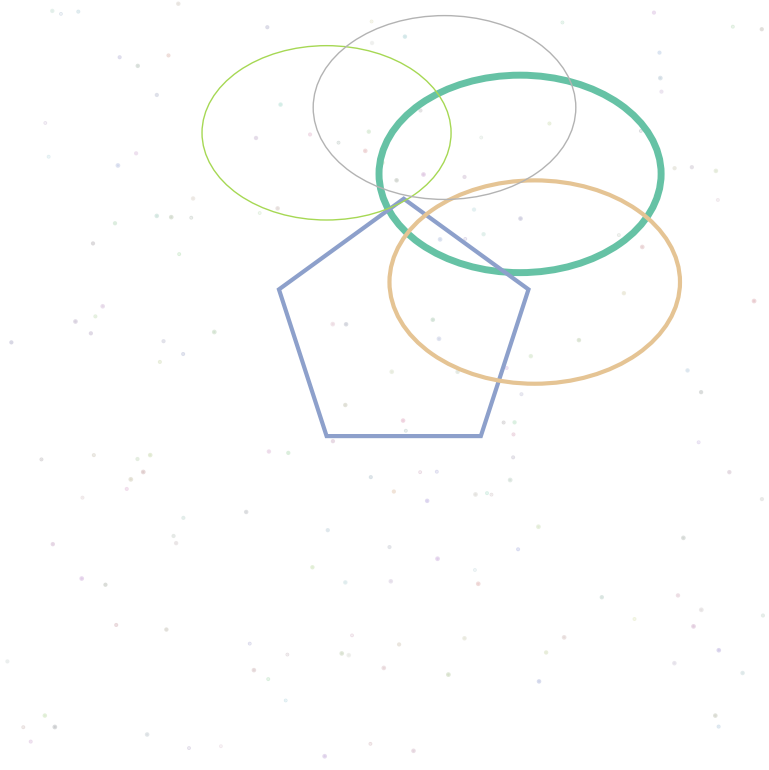[{"shape": "oval", "thickness": 2.5, "radius": 0.92, "center": [0.675, 0.774]}, {"shape": "pentagon", "thickness": 1.5, "radius": 0.85, "center": [0.524, 0.571]}, {"shape": "oval", "thickness": 0.5, "radius": 0.81, "center": [0.424, 0.827]}, {"shape": "oval", "thickness": 1.5, "radius": 0.94, "center": [0.694, 0.634]}, {"shape": "oval", "thickness": 0.5, "radius": 0.85, "center": [0.577, 0.86]}]